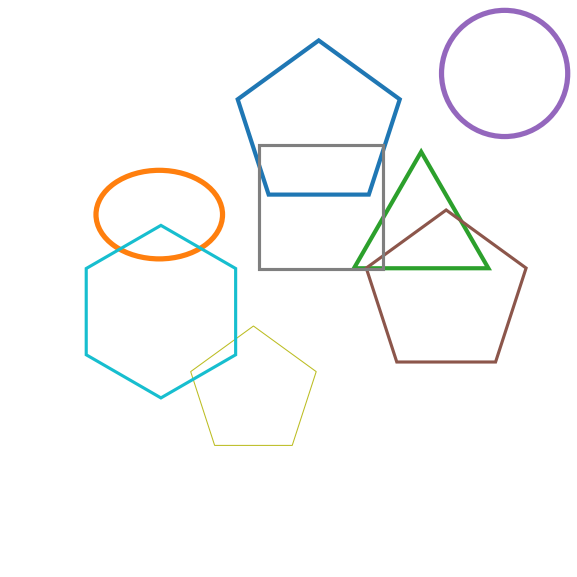[{"shape": "pentagon", "thickness": 2, "radius": 0.74, "center": [0.552, 0.782]}, {"shape": "oval", "thickness": 2.5, "radius": 0.55, "center": [0.276, 0.628]}, {"shape": "triangle", "thickness": 2, "radius": 0.67, "center": [0.729, 0.602]}, {"shape": "circle", "thickness": 2.5, "radius": 0.55, "center": [0.874, 0.872]}, {"shape": "pentagon", "thickness": 1.5, "radius": 0.73, "center": [0.773, 0.49]}, {"shape": "square", "thickness": 1.5, "radius": 0.54, "center": [0.556, 0.641]}, {"shape": "pentagon", "thickness": 0.5, "radius": 0.57, "center": [0.439, 0.32]}, {"shape": "hexagon", "thickness": 1.5, "radius": 0.75, "center": [0.279, 0.459]}]